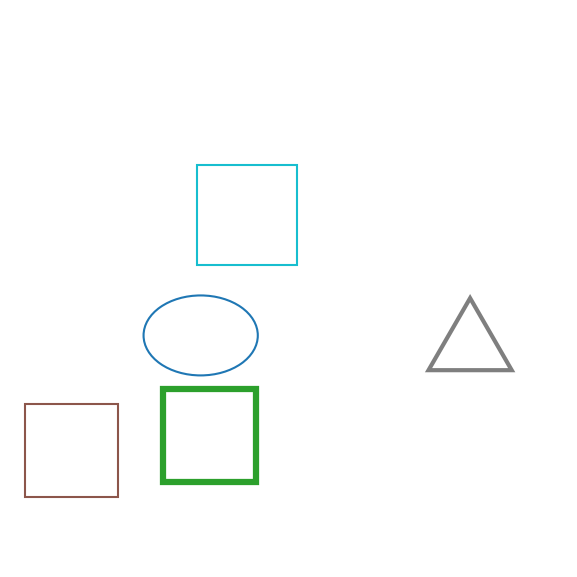[{"shape": "oval", "thickness": 1, "radius": 0.49, "center": [0.347, 0.418]}, {"shape": "square", "thickness": 3, "radius": 0.4, "center": [0.362, 0.244]}, {"shape": "square", "thickness": 1, "radius": 0.4, "center": [0.124, 0.22]}, {"shape": "triangle", "thickness": 2, "radius": 0.42, "center": [0.814, 0.4]}, {"shape": "square", "thickness": 1, "radius": 0.43, "center": [0.428, 0.626]}]